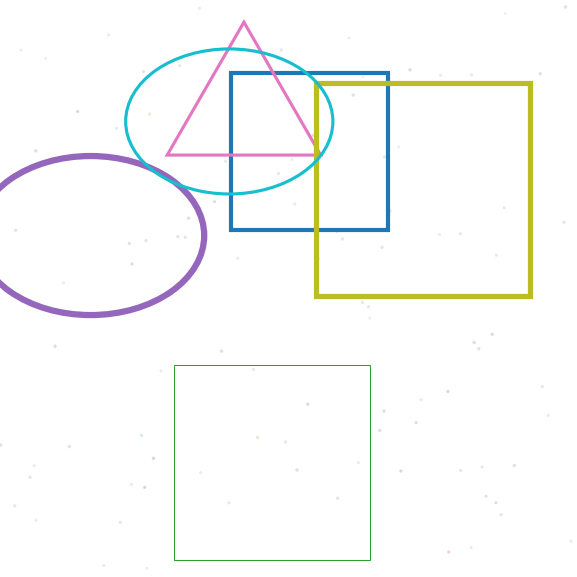[{"shape": "square", "thickness": 2, "radius": 0.68, "center": [0.536, 0.737]}, {"shape": "square", "thickness": 0.5, "radius": 0.85, "center": [0.471, 0.198]}, {"shape": "oval", "thickness": 3, "radius": 0.98, "center": [0.157, 0.591]}, {"shape": "triangle", "thickness": 1.5, "radius": 0.77, "center": [0.422, 0.807]}, {"shape": "square", "thickness": 2.5, "radius": 0.92, "center": [0.733, 0.671]}, {"shape": "oval", "thickness": 1.5, "radius": 0.9, "center": [0.397, 0.789]}]